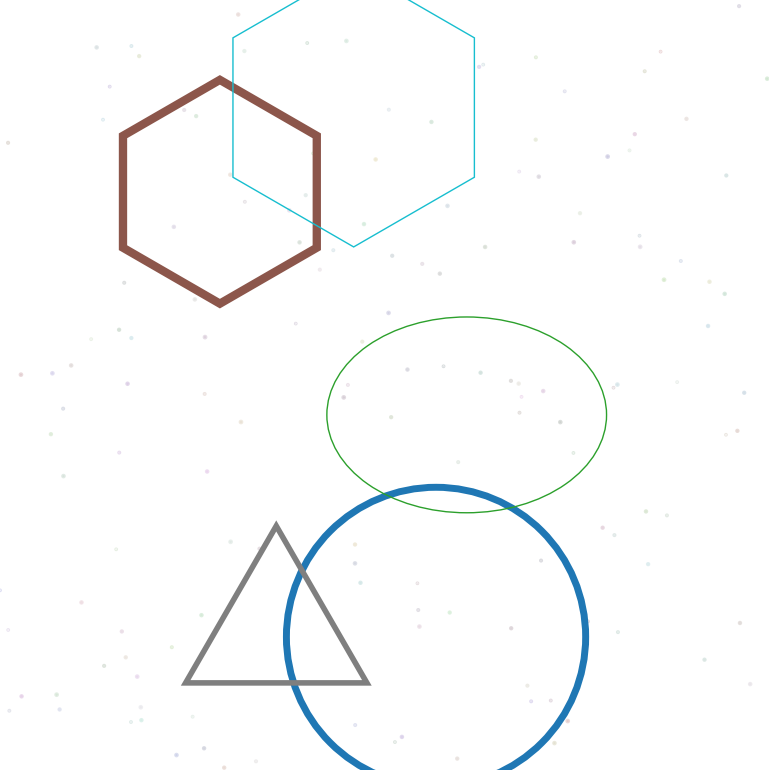[{"shape": "circle", "thickness": 2.5, "radius": 0.97, "center": [0.566, 0.173]}, {"shape": "oval", "thickness": 0.5, "radius": 0.91, "center": [0.606, 0.461]}, {"shape": "hexagon", "thickness": 3, "radius": 0.73, "center": [0.286, 0.751]}, {"shape": "triangle", "thickness": 2, "radius": 0.68, "center": [0.359, 0.181]}, {"shape": "hexagon", "thickness": 0.5, "radius": 0.91, "center": [0.459, 0.86]}]